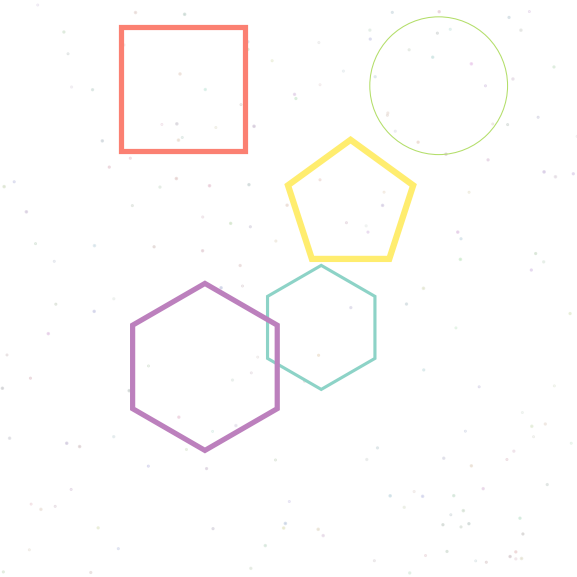[{"shape": "hexagon", "thickness": 1.5, "radius": 0.54, "center": [0.556, 0.432]}, {"shape": "square", "thickness": 2.5, "radius": 0.54, "center": [0.317, 0.845]}, {"shape": "circle", "thickness": 0.5, "radius": 0.6, "center": [0.76, 0.851]}, {"shape": "hexagon", "thickness": 2.5, "radius": 0.72, "center": [0.355, 0.364]}, {"shape": "pentagon", "thickness": 3, "radius": 0.57, "center": [0.607, 0.643]}]